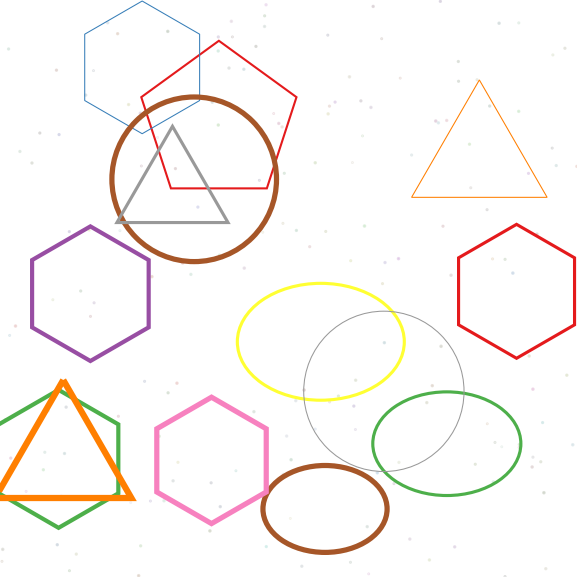[{"shape": "hexagon", "thickness": 1.5, "radius": 0.58, "center": [0.894, 0.495]}, {"shape": "pentagon", "thickness": 1, "radius": 0.71, "center": [0.379, 0.787]}, {"shape": "hexagon", "thickness": 0.5, "radius": 0.57, "center": [0.246, 0.882]}, {"shape": "oval", "thickness": 1.5, "radius": 0.64, "center": [0.774, 0.231]}, {"shape": "hexagon", "thickness": 2, "radius": 0.6, "center": [0.101, 0.205]}, {"shape": "hexagon", "thickness": 2, "radius": 0.58, "center": [0.157, 0.491]}, {"shape": "triangle", "thickness": 0.5, "radius": 0.68, "center": [0.83, 0.725]}, {"shape": "triangle", "thickness": 3, "radius": 0.68, "center": [0.11, 0.205]}, {"shape": "oval", "thickness": 1.5, "radius": 0.72, "center": [0.556, 0.407]}, {"shape": "circle", "thickness": 2.5, "radius": 0.71, "center": [0.336, 0.689]}, {"shape": "oval", "thickness": 2.5, "radius": 0.54, "center": [0.563, 0.118]}, {"shape": "hexagon", "thickness": 2.5, "radius": 0.55, "center": [0.366, 0.202]}, {"shape": "triangle", "thickness": 1.5, "radius": 0.56, "center": [0.299, 0.669]}, {"shape": "circle", "thickness": 0.5, "radius": 0.69, "center": [0.665, 0.321]}]